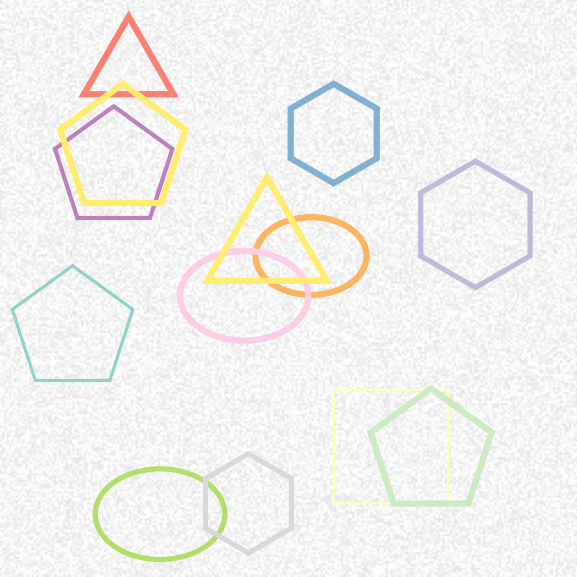[{"shape": "pentagon", "thickness": 1.5, "radius": 0.55, "center": [0.126, 0.429]}, {"shape": "square", "thickness": 1, "radius": 0.49, "center": [0.678, 0.226]}, {"shape": "hexagon", "thickness": 2.5, "radius": 0.55, "center": [0.823, 0.611]}, {"shape": "triangle", "thickness": 3, "radius": 0.45, "center": [0.223, 0.881]}, {"shape": "hexagon", "thickness": 3, "radius": 0.43, "center": [0.578, 0.768]}, {"shape": "oval", "thickness": 3, "radius": 0.48, "center": [0.539, 0.556]}, {"shape": "oval", "thickness": 2.5, "radius": 0.56, "center": [0.277, 0.109]}, {"shape": "oval", "thickness": 3, "radius": 0.55, "center": [0.423, 0.487]}, {"shape": "hexagon", "thickness": 2.5, "radius": 0.43, "center": [0.43, 0.127]}, {"shape": "pentagon", "thickness": 2, "radius": 0.53, "center": [0.197, 0.708]}, {"shape": "pentagon", "thickness": 3, "radius": 0.55, "center": [0.746, 0.216]}, {"shape": "pentagon", "thickness": 3, "radius": 0.57, "center": [0.213, 0.74]}, {"shape": "triangle", "thickness": 3, "radius": 0.6, "center": [0.462, 0.573]}]